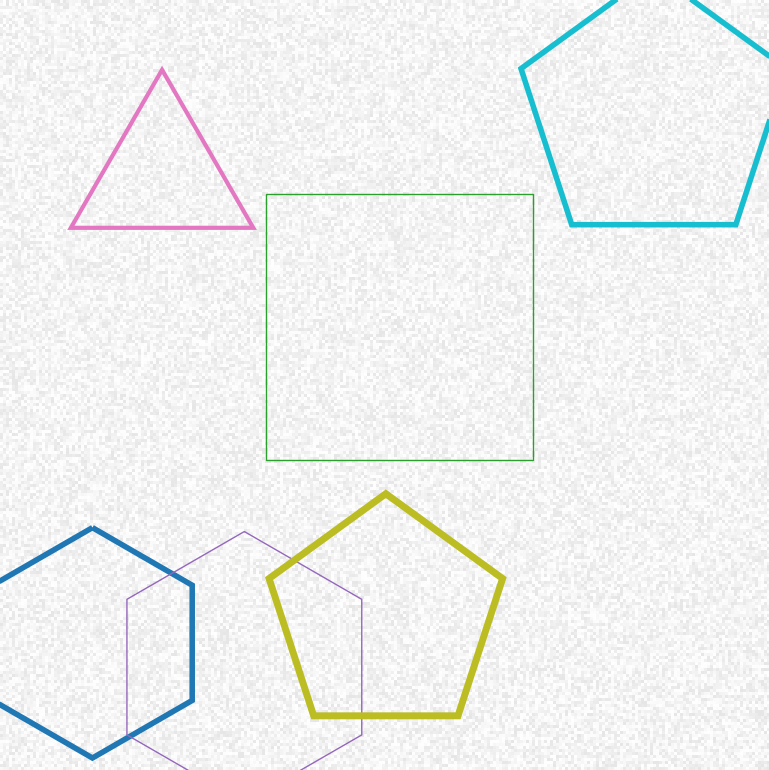[{"shape": "hexagon", "thickness": 2, "radius": 0.75, "center": [0.12, 0.165]}, {"shape": "square", "thickness": 0.5, "radius": 0.86, "center": [0.519, 0.576]}, {"shape": "hexagon", "thickness": 0.5, "radius": 0.88, "center": [0.317, 0.134]}, {"shape": "triangle", "thickness": 1.5, "radius": 0.68, "center": [0.21, 0.773]}, {"shape": "pentagon", "thickness": 2.5, "radius": 0.8, "center": [0.501, 0.199]}, {"shape": "pentagon", "thickness": 2, "radius": 0.91, "center": [0.849, 0.855]}]